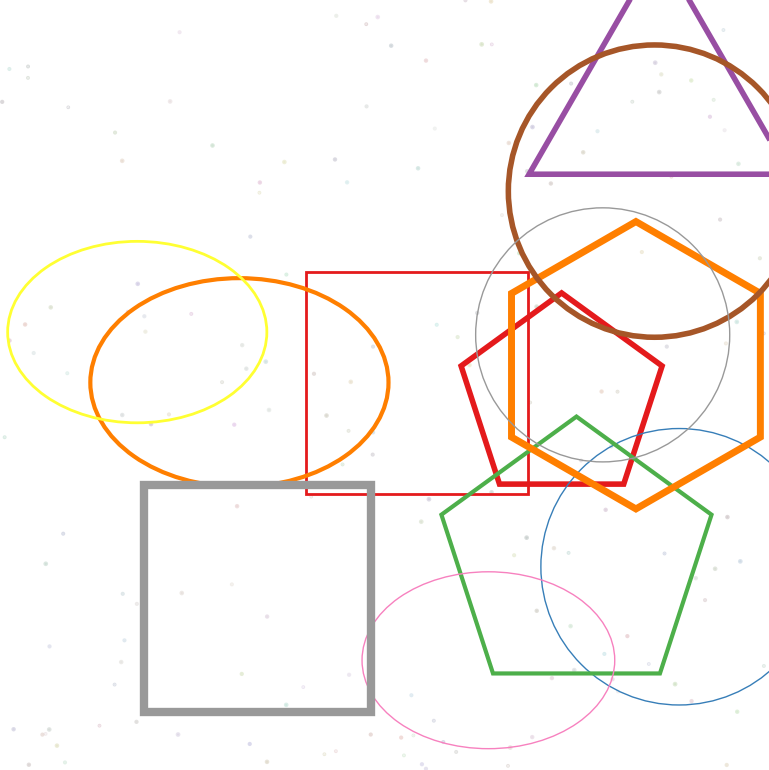[{"shape": "pentagon", "thickness": 2, "radius": 0.69, "center": [0.729, 0.482]}, {"shape": "square", "thickness": 1, "radius": 0.72, "center": [0.542, 0.503]}, {"shape": "circle", "thickness": 0.5, "radius": 0.9, "center": [0.882, 0.264]}, {"shape": "pentagon", "thickness": 1.5, "radius": 0.92, "center": [0.749, 0.275]}, {"shape": "triangle", "thickness": 2, "radius": 0.98, "center": [0.856, 0.871]}, {"shape": "oval", "thickness": 1.5, "radius": 0.97, "center": [0.311, 0.503]}, {"shape": "hexagon", "thickness": 2.5, "radius": 0.93, "center": [0.826, 0.526]}, {"shape": "oval", "thickness": 1, "radius": 0.84, "center": [0.178, 0.569]}, {"shape": "circle", "thickness": 2, "radius": 0.95, "center": [0.85, 0.752]}, {"shape": "oval", "thickness": 0.5, "radius": 0.82, "center": [0.634, 0.143]}, {"shape": "square", "thickness": 3, "radius": 0.74, "center": [0.335, 0.223]}, {"shape": "circle", "thickness": 0.5, "radius": 0.82, "center": [0.783, 0.565]}]